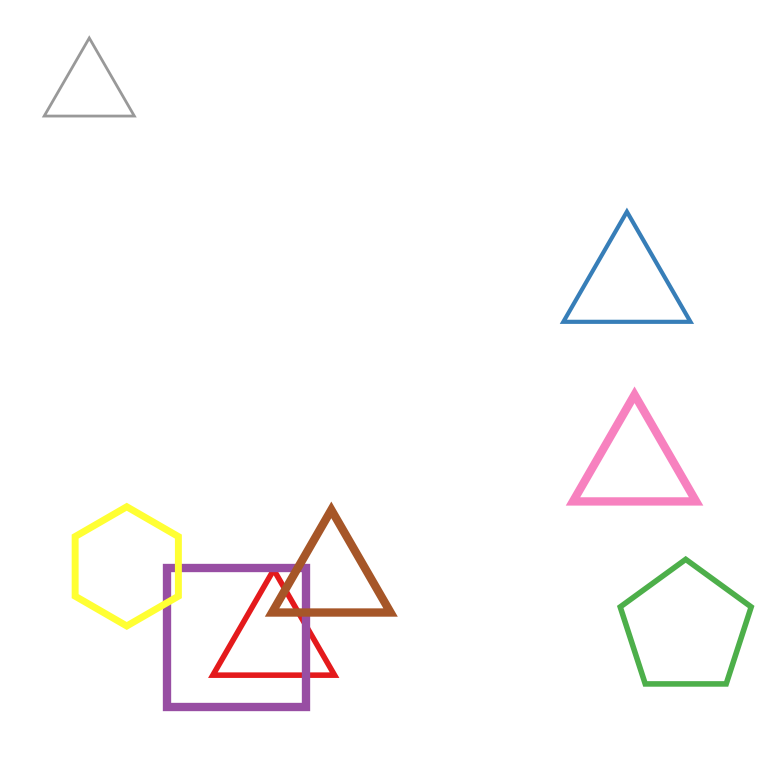[{"shape": "triangle", "thickness": 2, "radius": 0.46, "center": [0.355, 0.169]}, {"shape": "triangle", "thickness": 1.5, "radius": 0.48, "center": [0.814, 0.63]}, {"shape": "pentagon", "thickness": 2, "radius": 0.45, "center": [0.891, 0.184]}, {"shape": "square", "thickness": 3, "radius": 0.45, "center": [0.307, 0.172]}, {"shape": "hexagon", "thickness": 2.5, "radius": 0.39, "center": [0.165, 0.264]}, {"shape": "triangle", "thickness": 3, "radius": 0.44, "center": [0.43, 0.249]}, {"shape": "triangle", "thickness": 3, "radius": 0.46, "center": [0.824, 0.395]}, {"shape": "triangle", "thickness": 1, "radius": 0.34, "center": [0.116, 0.883]}]